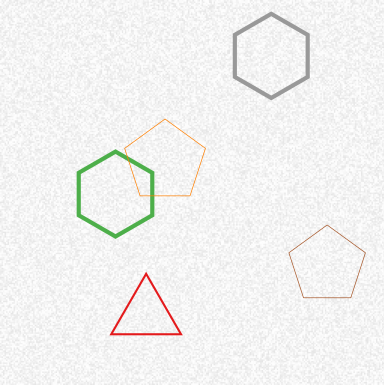[{"shape": "triangle", "thickness": 1.5, "radius": 0.52, "center": [0.38, 0.184]}, {"shape": "hexagon", "thickness": 3, "radius": 0.55, "center": [0.3, 0.496]}, {"shape": "pentagon", "thickness": 0.5, "radius": 0.55, "center": [0.429, 0.581]}, {"shape": "pentagon", "thickness": 0.5, "radius": 0.52, "center": [0.85, 0.311]}, {"shape": "hexagon", "thickness": 3, "radius": 0.55, "center": [0.705, 0.855]}]